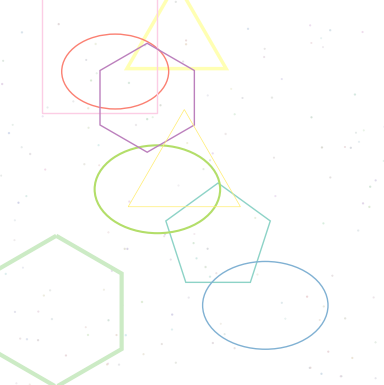[{"shape": "pentagon", "thickness": 1, "radius": 0.71, "center": [0.566, 0.382]}, {"shape": "triangle", "thickness": 2.5, "radius": 0.74, "center": [0.458, 0.896]}, {"shape": "oval", "thickness": 1, "radius": 0.69, "center": [0.299, 0.814]}, {"shape": "oval", "thickness": 1, "radius": 0.81, "center": [0.689, 0.207]}, {"shape": "oval", "thickness": 1.5, "radius": 0.82, "center": [0.409, 0.508]}, {"shape": "square", "thickness": 1, "radius": 0.75, "center": [0.258, 0.856]}, {"shape": "hexagon", "thickness": 1, "radius": 0.71, "center": [0.382, 0.746]}, {"shape": "hexagon", "thickness": 3, "radius": 0.98, "center": [0.146, 0.191]}, {"shape": "triangle", "thickness": 0.5, "radius": 0.84, "center": [0.479, 0.547]}]